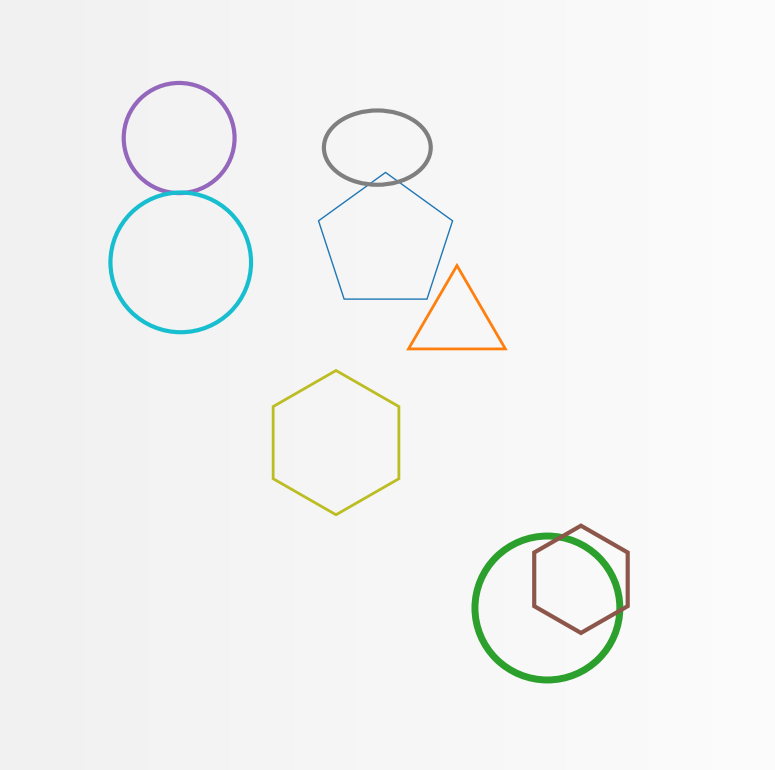[{"shape": "pentagon", "thickness": 0.5, "radius": 0.45, "center": [0.497, 0.685]}, {"shape": "triangle", "thickness": 1, "radius": 0.36, "center": [0.59, 0.583]}, {"shape": "circle", "thickness": 2.5, "radius": 0.47, "center": [0.706, 0.21]}, {"shape": "circle", "thickness": 1.5, "radius": 0.36, "center": [0.231, 0.821]}, {"shape": "hexagon", "thickness": 1.5, "radius": 0.35, "center": [0.75, 0.248]}, {"shape": "oval", "thickness": 1.5, "radius": 0.34, "center": [0.487, 0.808]}, {"shape": "hexagon", "thickness": 1, "radius": 0.47, "center": [0.434, 0.425]}, {"shape": "circle", "thickness": 1.5, "radius": 0.45, "center": [0.233, 0.659]}]